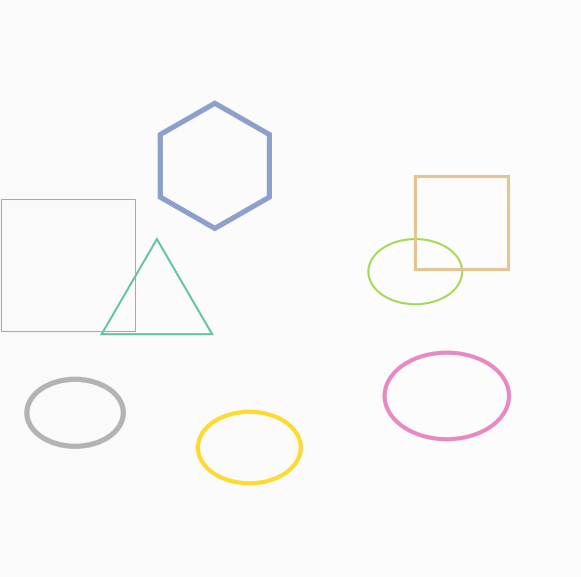[{"shape": "triangle", "thickness": 1, "radius": 0.55, "center": [0.27, 0.475]}, {"shape": "square", "thickness": 0.5, "radius": 0.57, "center": [0.117, 0.541]}, {"shape": "hexagon", "thickness": 2.5, "radius": 0.54, "center": [0.37, 0.712]}, {"shape": "oval", "thickness": 2, "radius": 0.54, "center": [0.769, 0.314]}, {"shape": "oval", "thickness": 1, "radius": 0.4, "center": [0.714, 0.529]}, {"shape": "oval", "thickness": 2, "radius": 0.44, "center": [0.429, 0.224]}, {"shape": "square", "thickness": 1.5, "radius": 0.4, "center": [0.794, 0.613]}, {"shape": "oval", "thickness": 2.5, "radius": 0.41, "center": [0.129, 0.284]}]